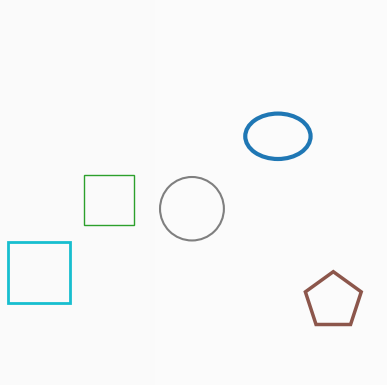[{"shape": "oval", "thickness": 3, "radius": 0.42, "center": [0.717, 0.646]}, {"shape": "square", "thickness": 1, "radius": 0.32, "center": [0.281, 0.48]}, {"shape": "pentagon", "thickness": 2.5, "radius": 0.38, "center": [0.86, 0.218]}, {"shape": "circle", "thickness": 1.5, "radius": 0.41, "center": [0.495, 0.458]}, {"shape": "square", "thickness": 2, "radius": 0.4, "center": [0.101, 0.293]}]